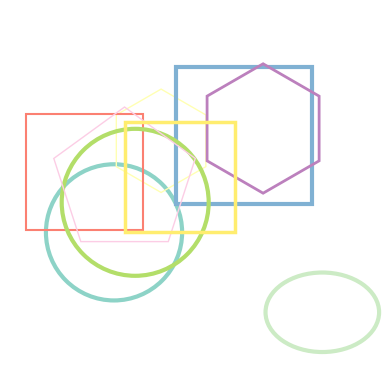[{"shape": "circle", "thickness": 3, "radius": 0.88, "center": [0.296, 0.396]}, {"shape": "hexagon", "thickness": 1, "radius": 0.67, "center": [0.418, 0.634]}, {"shape": "square", "thickness": 1.5, "radius": 0.76, "center": [0.22, 0.553]}, {"shape": "square", "thickness": 3, "radius": 0.89, "center": [0.633, 0.648]}, {"shape": "circle", "thickness": 3, "radius": 0.95, "center": [0.351, 0.475]}, {"shape": "pentagon", "thickness": 1, "radius": 0.97, "center": [0.323, 0.529]}, {"shape": "hexagon", "thickness": 2, "radius": 0.84, "center": [0.683, 0.666]}, {"shape": "oval", "thickness": 3, "radius": 0.74, "center": [0.837, 0.189]}, {"shape": "square", "thickness": 2.5, "radius": 0.72, "center": [0.468, 0.54]}]